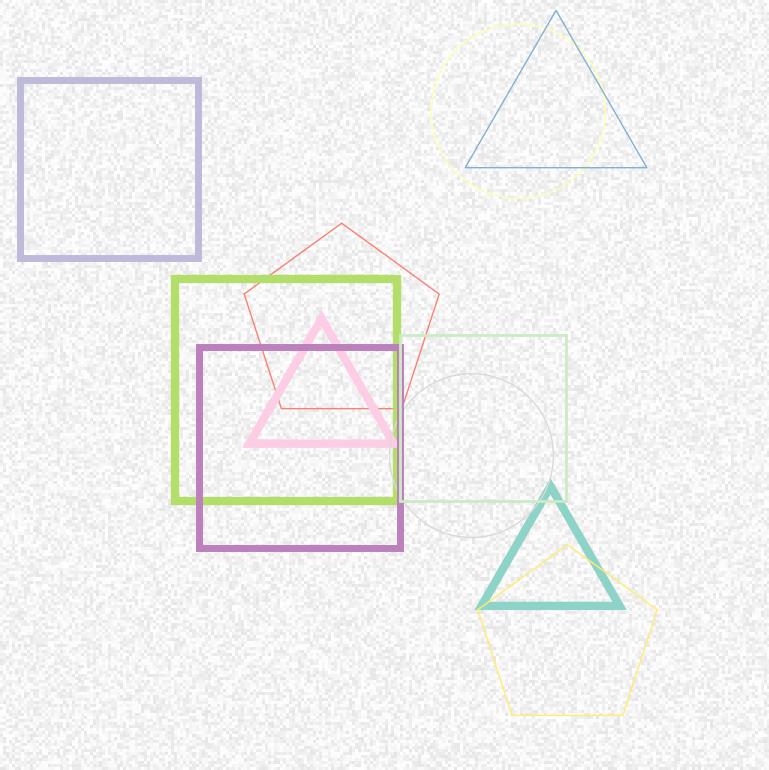[{"shape": "triangle", "thickness": 3, "radius": 0.52, "center": [0.715, 0.265]}, {"shape": "circle", "thickness": 0.5, "radius": 0.57, "center": [0.673, 0.856]}, {"shape": "square", "thickness": 2.5, "radius": 0.58, "center": [0.142, 0.78]}, {"shape": "pentagon", "thickness": 0.5, "radius": 0.67, "center": [0.444, 0.577]}, {"shape": "triangle", "thickness": 0.5, "radius": 0.68, "center": [0.722, 0.85]}, {"shape": "square", "thickness": 3, "radius": 0.72, "center": [0.371, 0.493]}, {"shape": "triangle", "thickness": 3, "radius": 0.54, "center": [0.418, 0.478]}, {"shape": "circle", "thickness": 0.5, "radius": 0.53, "center": [0.612, 0.408]}, {"shape": "square", "thickness": 2.5, "radius": 0.65, "center": [0.389, 0.419]}, {"shape": "square", "thickness": 1, "radius": 0.54, "center": [0.627, 0.457]}, {"shape": "pentagon", "thickness": 0.5, "radius": 0.61, "center": [0.737, 0.17]}]